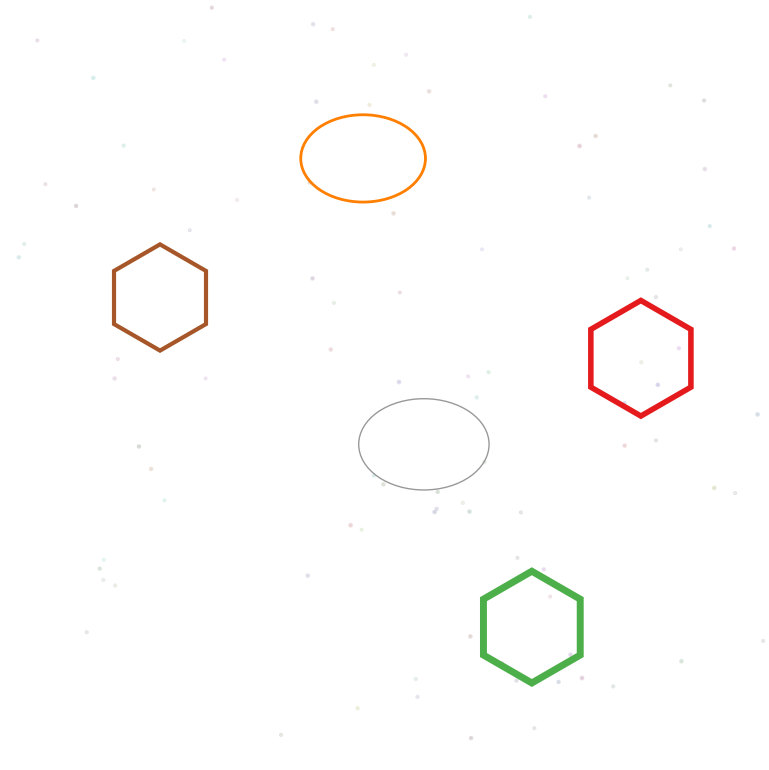[{"shape": "hexagon", "thickness": 2, "radius": 0.38, "center": [0.832, 0.535]}, {"shape": "hexagon", "thickness": 2.5, "radius": 0.36, "center": [0.691, 0.186]}, {"shape": "oval", "thickness": 1, "radius": 0.4, "center": [0.472, 0.794]}, {"shape": "hexagon", "thickness": 1.5, "radius": 0.34, "center": [0.208, 0.614]}, {"shape": "oval", "thickness": 0.5, "radius": 0.42, "center": [0.551, 0.423]}]